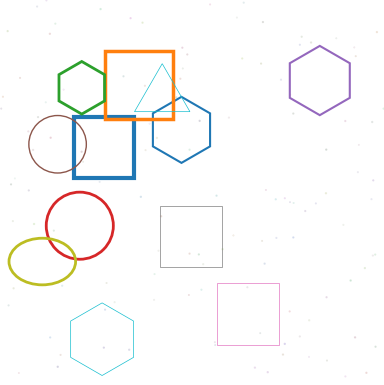[{"shape": "square", "thickness": 3, "radius": 0.39, "center": [0.27, 0.617]}, {"shape": "hexagon", "thickness": 1.5, "radius": 0.43, "center": [0.471, 0.663]}, {"shape": "square", "thickness": 2.5, "radius": 0.45, "center": [0.361, 0.779]}, {"shape": "hexagon", "thickness": 2, "radius": 0.34, "center": [0.212, 0.772]}, {"shape": "circle", "thickness": 2, "radius": 0.44, "center": [0.207, 0.414]}, {"shape": "hexagon", "thickness": 1.5, "radius": 0.45, "center": [0.831, 0.791]}, {"shape": "circle", "thickness": 1, "radius": 0.37, "center": [0.15, 0.625]}, {"shape": "square", "thickness": 0.5, "radius": 0.4, "center": [0.644, 0.185]}, {"shape": "square", "thickness": 0.5, "radius": 0.4, "center": [0.496, 0.387]}, {"shape": "oval", "thickness": 2, "radius": 0.43, "center": [0.11, 0.321]}, {"shape": "hexagon", "thickness": 0.5, "radius": 0.47, "center": [0.265, 0.119]}, {"shape": "triangle", "thickness": 0.5, "radius": 0.42, "center": [0.421, 0.752]}]